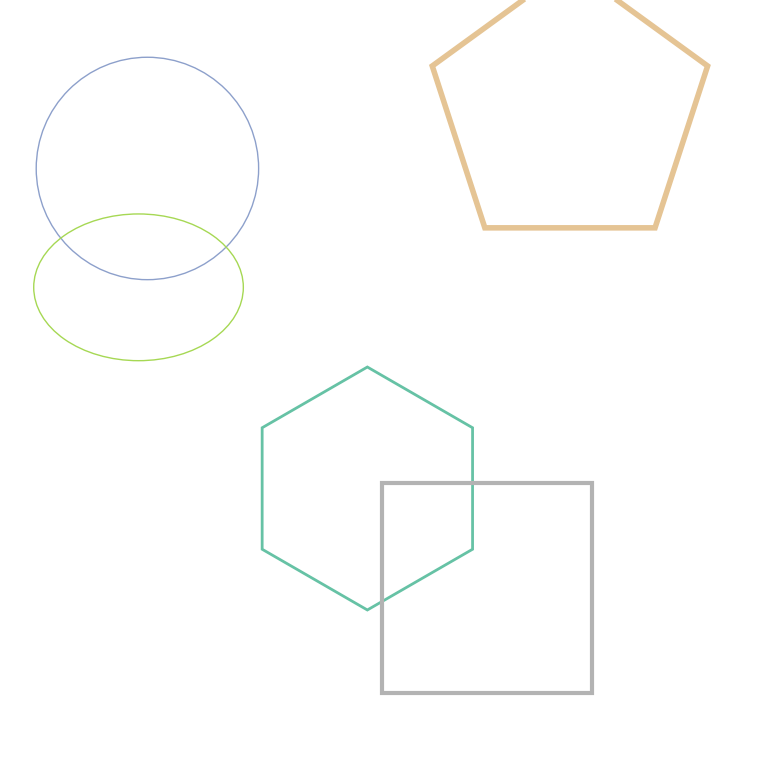[{"shape": "hexagon", "thickness": 1, "radius": 0.79, "center": [0.477, 0.366]}, {"shape": "circle", "thickness": 0.5, "radius": 0.72, "center": [0.191, 0.781]}, {"shape": "oval", "thickness": 0.5, "radius": 0.68, "center": [0.18, 0.627]}, {"shape": "pentagon", "thickness": 2, "radius": 0.94, "center": [0.74, 0.856]}, {"shape": "square", "thickness": 1.5, "radius": 0.68, "center": [0.633, 0.236]}]